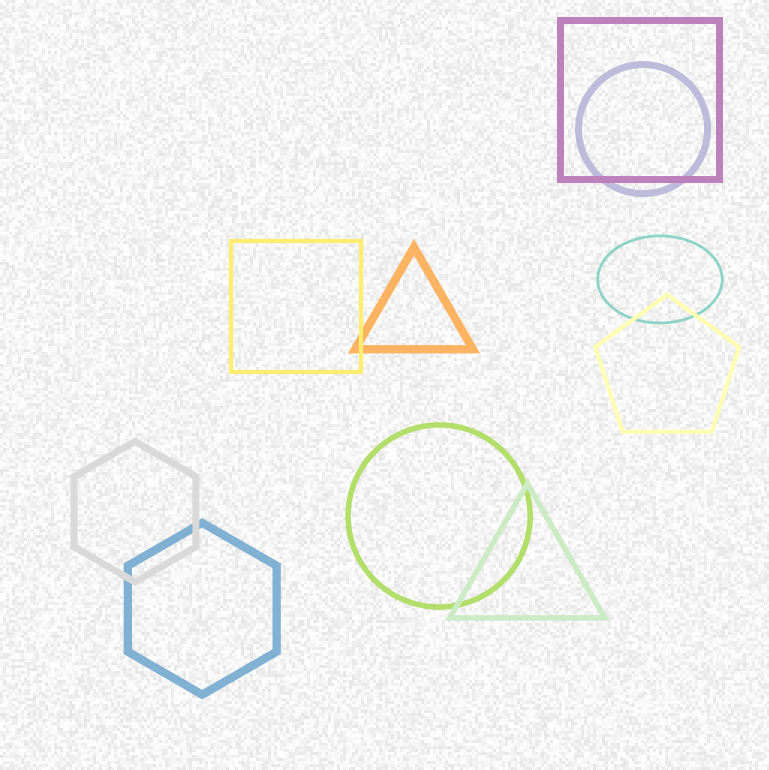[{"shape": "oval", "thickness": 1, "radius": 0.4, "center": [0.857, 0.637]}, {"shape": "pentagon", "thickness": 1.5, "radius": 0.49, "center": [0.866, 0.519]}, {"shape": "circle", "thickness": 2.5, "radius": 0.42, "center": [0.835, 0.832]}, {"shape": "hexagon", "thickness": 3, "radius": 0.56, "center": [0.263, 0.209]}, {"shape": "triangle", "thickness": 3, "radius": 0.44, "center": [0.538, 0.591]}, {"shape": "circle", "thickness": 2, "radius": 0.59, "center": [0.57, 0.33]}, {"shape": "hexagon", "thickness": 2.5, "radius": 0.46, "center": [0.175, 0.335]}, {"shape": "square", "thickness": 2.5, "radius": 0.51, "center": [0.831, 0.871]}, {"shape": "triangle", "thickness": 2, "radius": 0.58, "center": [0.685, 0.256]}, {"shape": "square", "thickness": 1.5, "radius": 0.42, "center": [0.384, 0.602]}]